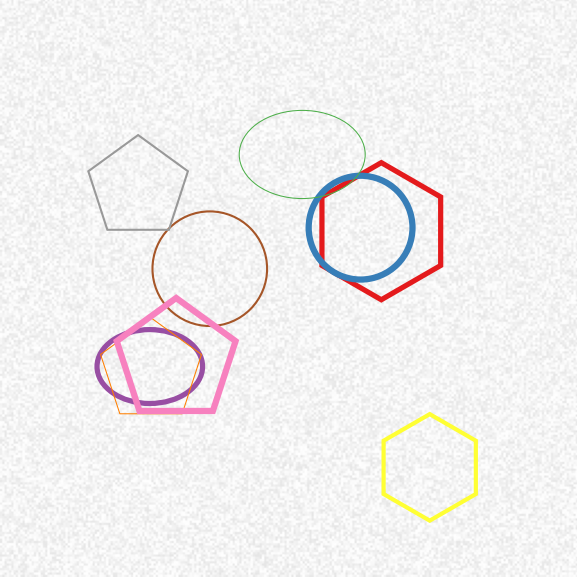[{"shape": "hexagon", "thickness": 2.5, "radius": 0.59, "center": [0.66, 0.599]}, {"shape": "circle", "thickness": 3, "radius": 0.45, "center": [0.624, 0.605]}, {"shape": "oval", "thickness": 0.5, "radius": 0.55, "center": [0.523, 0.732]}, {"shape": "oval", "thickness": 2.5, "radius": 0.46, "center": [0.259, 0.364]}, {"shape": "pentagon", "thickness": 0.5, "radius": 0.46, "center": [0.262, 0.357]}, {"shape": "hexagon", "thickness": 2, "radius": 0.46, "center": [0.744, 0.19]}, {"shape": "circle", "thickness": 1, "radius": 0.5, "center": [0.363, 0.534]}, {"shape": "pentagon", "thickness": 3, "radius": 0.54, "center": [0.305, 0.375]}, {"shape": "pentagon", "thickness": 1, "radius": 0.45, "center": [0.239, 0.675]}]